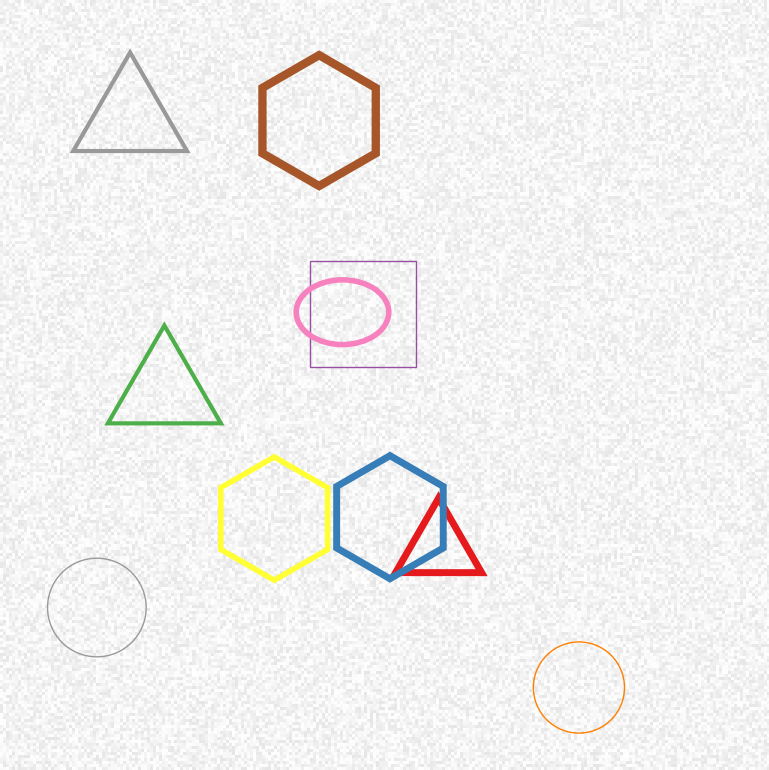[{"shape": "triangle", "thickness": 2.5, "radius": 0.32, "center": [0.57, 0.289]}, {"shape": "hexagon", "thickness": 2.5, "radius": 0.4, "center": [0.506, 0.328]}, {"shape": "triangle", "thickness": 1.5, "radius": 0.42, "center": [0.213, 0.493]}, {"shape": "square", "thickness": 0.5, "radius": 0.34, "center": [0.471, 0.592]}, {"shape": "circle", "thickness": 0.5, "radius": 0.3, "center": [0.752, 0.107]}, {"shape": "hexagon", "thickness": 2, "radius": 0.4, "center": [0.356, 0.327]}, {"shape": "hexagon", "thickness": 3, "radius": 0.42, "center": [0.414, 0.843]}, {"shape": "oval", "thickness": 2, "radius": 0.3, "center": [0.445, 0.595]}, {"shape": "circle", "thickness": 0.5, "radius": 0.32, "center": [0.126, 0.211]}, {"shape": "triangle", "thickness": 1.5, "radius": 0.43, "center": [0.169, 0.847]}]